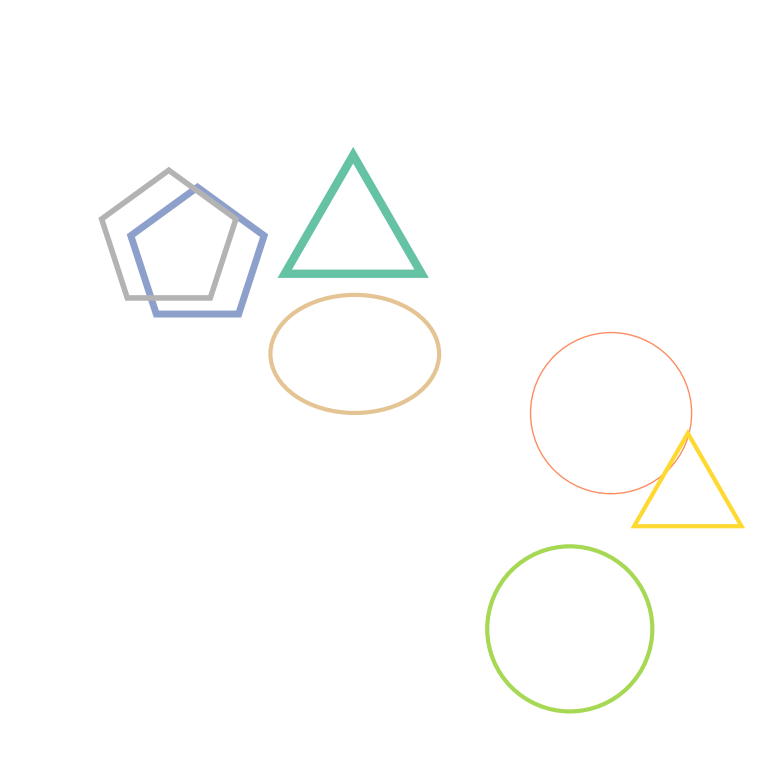[{"shape": "triangle", "thickness": 3, "radius": 0.51, "center": [0.459, 0.696]}, {"shape": "circle", "thickness": 0.5, "radius": 0.52, "center": [0.794, 0.463]}, {"shape": "pentagon", "thickness": 2.5, "radius": 0.46, "center": [0.256, 0.666]}, {"shape": "circle", "thickness": 1.5, "radius": 0.54, "center": [0.74, 0.183]}, {"shape": "triangle", "thickness": 1.5, "radius": 0.4, "center": [0.893, 0.357]}, {"shape": "oval", "thickness": 1.5, "radius": 0.55, "center": [0.461, 0.54]}, {"shape": "pentagon", "thickness": 2, "radius": 0.46, "center": [0.219, 0.687]}]